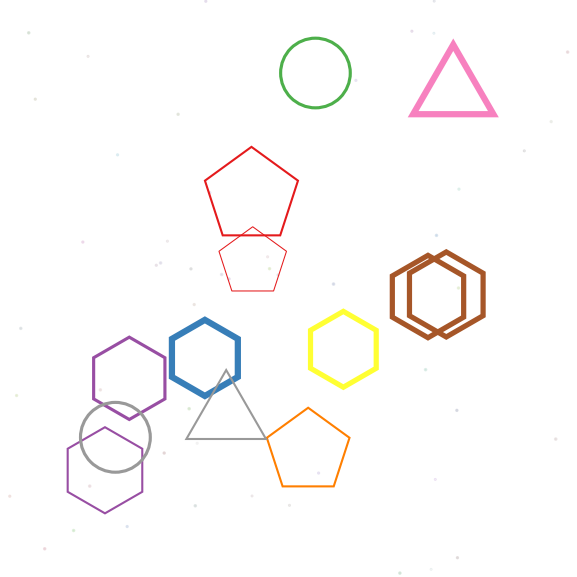[{"shape": "pentagon", "thickness": 1, "radius": 0.42, "center": [0.435, 0.66]}, {"shape": "pentagon", "thickness": 0.5, "radius": 0.31, "center": [0.438, 0.545]}, {"shape": "hexagon", "thickness": 3, "radius": 0.33, "center": [0.355, 0.379]}, {"shape": "circle", "thickness": 1.5, "radius": 0.3, "center": [0.546, 0.873]}, {"shape": "hexagon", "thickness": 1.5, "radius": 0.36, "center": [0.224, 0.344]}, {"shape": "hexagon", "thickness": 1, "radius": 0.37, "center": [0.182, 0.185]}, {"shape": "pentagon", "thickness": 1, "radius": 0.38, "center": [0.534, 0.218]}, {"shape": "hexagon", "thickness": 2.5, "radius": 0.33, "center": [0.595, 0.394]}, {"shape": "hexagon", "thickness": 2.5, "radius": 0.36, "center": [0.741, 0.486]}, {"shape": "hexagon", "thickness": 2.5, "radius": 0.37, "center": [0.773, 0.489]}, {"shape": "triangle", "thickness": 3, "radius": 0.4, "center": [0.785, 0.841]}, {"shape": "triangle", "thickness": 1, "radius": 0.4, "center": [0.392, 0.279]}, {"shape": "circle", "thickness": 1.5, "radius": 0.3, "center": [0.2, 0.242]}]